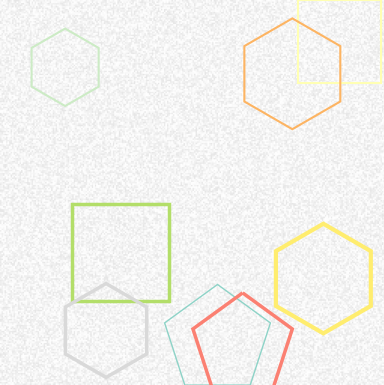[{"shape": "pentagon", "thickness": 1, "radius": 0.72, "center": [0.565, 0.117]}, {"shape": "square", "thickness": 1.5, "radius": 0.54, "center": [0.882, 0.892]}, {"shape": "pentagon", "thickness": 2.5, "radius": 0.68, "center": [0.63, 0.104]}, {"shape": "hexagon", "thickness": 1.5, "radius": 0.72, "center": [0.759, 0.808]}, {"shape": "square", "thickness": 2.5, "radius": 0.63, "center": [0.312, 0.344]}, {"shape": "hexagon", "thickness": 2.5, "radius": 0.61, "center": [0.275, 0.142]}, {"shape": "hexagon", "thickness": 1.5, "radius": 0.5, "center": [0.169, 0.825]}, {"shape": "hexagon", "thickness": 3, "radius": 0.71, "center": [0.84, 0.276]}]